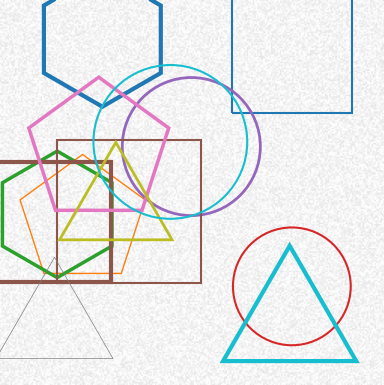[{"shape": "square", "thickness": 1.5, "radius": 0.78, "center": [0.759, 0.862]}, {"shape": "hexagon", "thickness": 3, "radius": 0.88, "center": [0.266, 0.898]}, {"shape": "pentagon", "thickness": 1, "radius": 0.85, "center": [0.215, 0.428]}, {"shape": "hexagon", "thickness": 2.5, "radius": 0.82, "center": [0.149, 0.443]}, {"shape": "circle", "thickness": 1.5, "radius": 0.76, "center": [0.758, 0.256]}, {"shape": "circle", "thickness": 2, "radius": 0.9, "center": [0.497, 0.619]}, {"shape": "square", "thickness": 1.5, "radius": 0.93, "center": [0.335, 0.45]}, {"shape": "square", "thickness": 3, "radius": 0.78, "center": [0.132, 0.423]}, {"shape": "pentagon", "thickness": 2.5, "radius": 0.96, "center": [0.256, 0.608]}, {"shape": "triangle", "thickness": 0.5, "radius": 0.88, "center": [0.142, 0.156]}, {"shape": "triangle", "thickness": 2, "radius": 0.84, "center": [0.301, 0.461]}, {"shape": "circle", "thickness": 1.5, "radius": 1.0, "center": [0.442, 0.631]}, {"shape": "triangle", "thickness": 3, "radius": 1.0, "center": [0.752, 0.162]}]